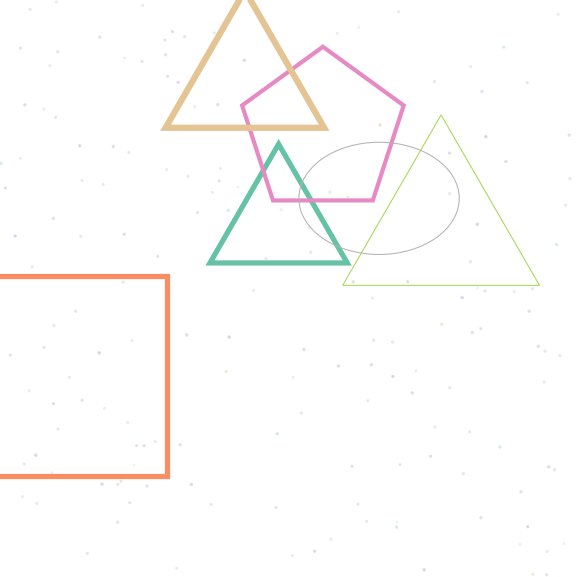[{"shape": "triangle", "thickness": 2.5, "radius": 0.69, "center": [0.482, 0.612]}, {"shape": "square", "thickness": 2.5, "radius": 0.86, "center": [0.117, 0.348]}, {"shape": "pentagon", "thickness": 2, "radius": 0.74, "center": [0.559, 0.771]}, {"shape": "triangle", "thickness": 0.5, "radius": 0.98, "center": [0.764, 0.603]}, {"shape": "triangle", "thickness": 3, "radius": 0.79, "center": [0.424, 0.857]}, {"shape": "oval", "thickness": 0.5, "radius": 0.69, "center": [0.656, 0.656]}]